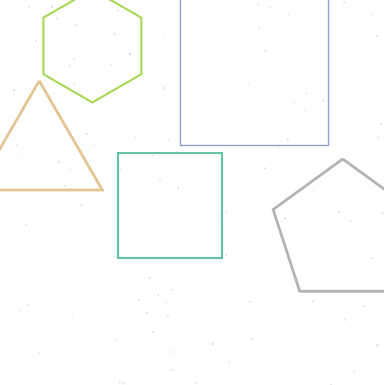[{"shape": "square", "thickness": 1.5, "radius": 0.68, "center": [0.442, 0.466]}, {"shape": "square", "thickness": 1, "radius": 0.96, "center": [0.659, 0.816]}, {"shape": "hexagon", "thickness": 1.5, "radius": 0.73, "center": [0.24, 0.881]}, {"shape": "triangle", "thickness": 2, "radius": 0.95, "center": [0.102, 0.601]}, {"shape": "pentagon", "thickness": 2, "radius": 0.95, "center": [0.89, 0.397]}]